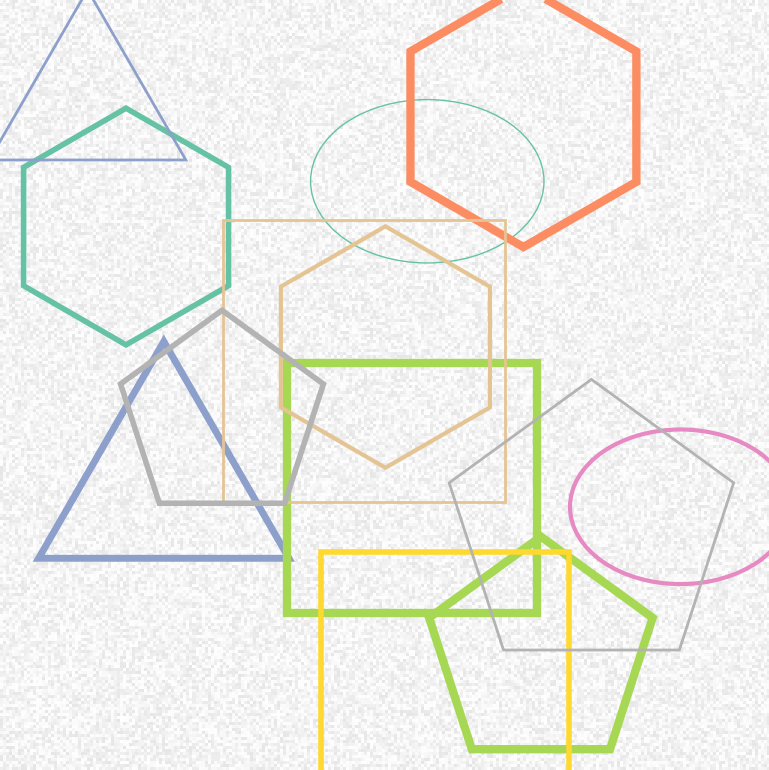[{"shape": "oval", "thickness": 0.5, "radius": 0.76, "center": [0.555, 0.765]}, {"shape": "hexagon", "thickness": 2, "radius": 0.77, "center": [0.164, 0.706]}, {"shape": "hexagon", "thickness": 3, "radius": 0.85, "center": [0.68, 0.849]}, {"shape": "triangle", "thickness": 1, "radius": 0.74, "center": [0.114, 0.866]}, {"shape": "triangle", "thickness": 2.5, "radius": 0.94, "center": [0.213, 0.369]}, {"shape": "oval", "thickness": 1.5, "radius": 0.72, "center": [0.884, 0.342]}, {"shape": "pentagon", "thickness": 3, "radius": 0.76, "center": [0.702, 0.15]}, {"shape": "square", "thickness": 3, "radius": 0.81, "center": [0.535, 0.366]}, {"shape": "square", "thickness": 2, "radius": 0.81, "center": [0.578, 0.122]}, {"shape": "square", "thickness": 1, "radius": 0.91, "center": [0.472, 0.531]}, {"shape": "hexagon", "thickness": 1.5, "radius": 0.78, "center": [0.501, 0.549]}, {"shape": "pentagon", "thickness": 2, "radius": 0.69, "center": [0.288, 0.458]}, {"shape": "pentagon", "thickness": 1, "radius": 0.97, "center": [0.768, 0.313]}]